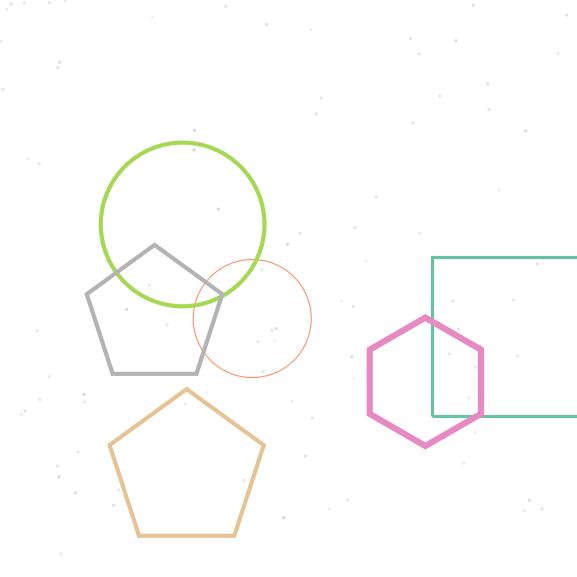[{"shape": "square", "thickness": 1.5, "radius": 0.69, "center": [0.886, 0.416]}, {"shape": "circle", "thickness": 0.5, "radius": 0.51, "center": [0.437, 0.448]}, {"shape": "hexagon", "thickness": 3, "radius": 0.56, "center": [0.737, 0.338]}, {"shape": "circle", "thickness": 2, "radius": 0.71, "center": [0.316, 0.61]}, {"shape": "pentagon", "thickness": 2, "radius": 0.7, "center": [0.323, 0.185]}, {"shape": "pentagon", "thickness": 2, "radius": 0.62, "center": [0.268, 0.452]}]